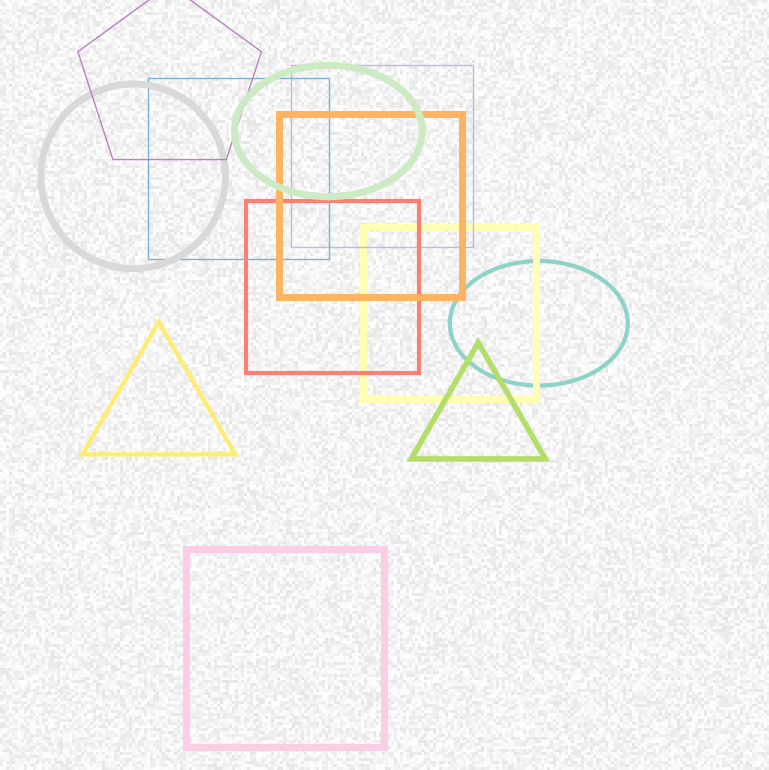[{"shape": "oval", "thickness": 1.5, "radius": 0.58, "center": [0.7, 0.58]}, {"shape": "square", "thickness": 2.5, "radius": 0.56, "center": [0.583, 0.594]}, {"shape": "square", "thickness": 0.5, "radius": 0.59, "center": [0.496, 0.797]}, {"shape": "square", "thickness": 1.5, "radius": 0.56, "center": [0.432, 0.627]}, {"shape": "square", "thickness": 0.5, "radius": 0.59, "center": [0.31, 0.781]}, {"shape": "square", "thickness": 2.5, "radius": 0.6, "center": [0.481, 0.733]}, {"shape": "triangle", "thickness": 2, "radius": 0.5, "center": [0.621, 0.454]}, {"shape": "square", "thickness": 2.5, "radius": 0.64, "center": [0.37, 0.158]}, {"shape": "circle", "thickness": 2.5, "radius": 0.6, "center": [0.173, 0.771]}, {"shape": "pentagon", "thickness": 0.5, "radius": 0.63, "center": [0.22, 0.894]}, {"shape": "oval", "thickness": 2.5, "radius": 0.61, "center": [0.426, 0.83]}, {"shape": "triangle", "thickness": 1.5, "radius": 0.57, "center": [0.206, 0.467]}]